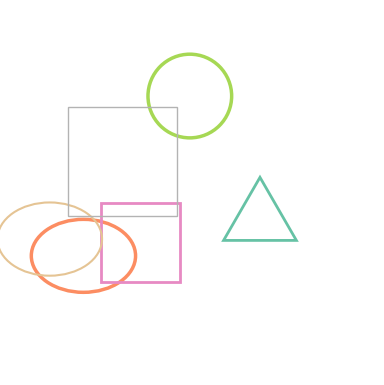[{"shape": "triangle", "thickness": 2, "radius": 0.55, "center": [0.675, 0.43]}, {"shape": "oval", "thickness": 2.5, "radius": 0.68, "center": [0.217, 0.336]}, {"shape": "square", "thickness": 2, "radius": 0.51, "center": [0.365, 0.371]}, {"shape": "circle", "thickness": 2.5, "radius": 0.54, "center": [0.493, 0.751]}, {"shape": "oval", "thickness": 1.5, "radius": 0.68, "center": [0.129, 0.379]}, {"shape": "square", "thickness": 1, "radius": 0.71, "center": [0.318, 0.581]}]